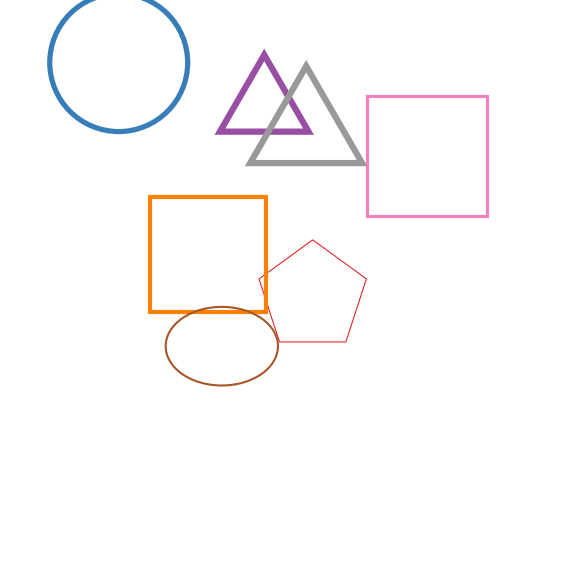[{"shape": "pentagon", "thickness": 0.5, "radius": 0.49, "center": [0.541, 0.486]}, {"shape": "circle", "thickness": 2.5, "radius": 0.6, "center": [0.206, 0.891]}, {"shape": "triangle", "thickness": 3, "radius": 0.44, "center": [0.458, 0.815]}, {"shape": "square", "thickness": 2, "radius": 0.5, "center": [0.361, 0.558]}, {"shape": "oval", "thickness": 1, "radius": 0.49, "center": [0.384, 0.4]}, {"shape": "square", "thickness": 1.5, "radius": 0.52, "center": [0.74, 0.729]}, {"shape": "triangle", "thickness": 3, "radius": 0.56, "center": [0.53, 0.773]}]